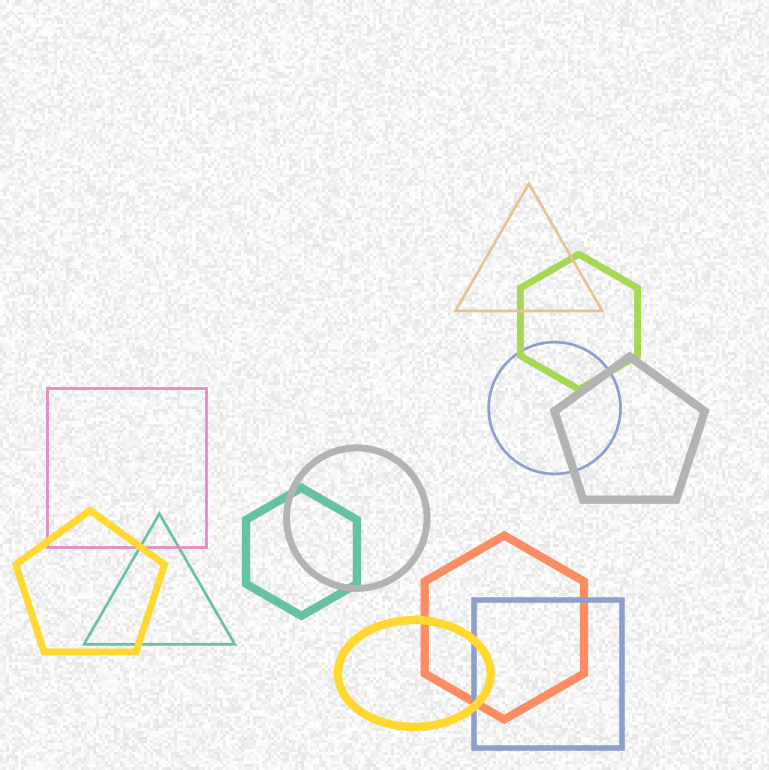[{"shape": "triangle", "thickness": 1, "radius": 0.57, "center": [0.207, 0.22]}, {"shape": "hexagon", "thickness": 3, "radius": 0.42, "center": [0.392, 0.283]}, {"shape": "hexagon", "thickness": 3, "radius": 0.6, "center": [0.655, 0.185]}, {"shape": "square", "thickness": 2, "radius": 0.48, "center": [0.712, 0.125]}, {"shape": "circle", "thickness": 1, "radius": 0.43, "center": [0.72, 0.47]}, {"shape": "square", "thickness": 1, "radius": 0.52, "center": [0.164, 0.393]}, {"shape": "hexagon", "thickness": 2.5, "radius": 0.44, "center": [0.752, 0.582]}, {"shape": "oval", "thickness": 3, "radius": 0.5, "center": [0.538, 0.125]}, {"shape": "pentagon", "thickness": 2.5, "radius": 0.51, "center": [0.117, 0.235]}, {"shape": "triangle", "thickness": 1, "radius": 0.55, "center": [0.687, 0.651]}, {"shape": "pentagon", "thickness": 3, "radius": 0.51, "center": [0.818, 0.434]}, {"shape": "circle", "thickness": 2.5, "radius": 0.46, "center": [0.463, 0.327]}]